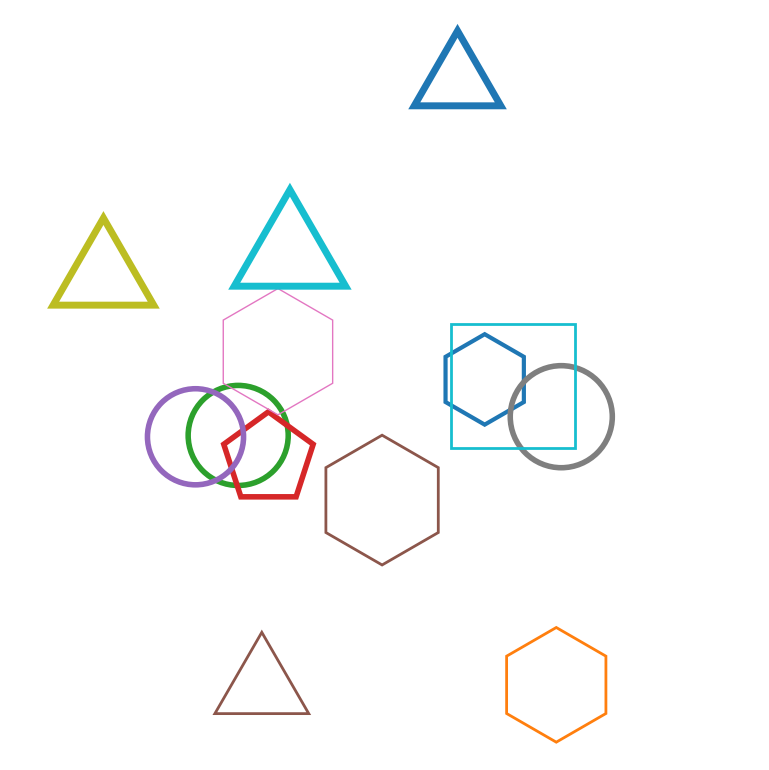[{"shape": "hexagon", "thickness": 1.5, "radius": 0.29, "center": [0.629, 0.507]}, {"shape": "triangle", "thickness": 2.5, "radius": 0.32, "center": [0.594, 0.895]}, {"shape": "hexagon", "thickness": 1, "radius": 0.37, "center": [0.722, 0.111]}, {"shape": "circle", "thickness": 2, "radius": 0.32, "center": [0.309, 0.434]}, {"shape": "pentagon", "thickness": 2, "radius": 0.31, "center": [0.349, 0.404]}, {"shape": "circle", "thickness": 2, "radius": 0.31, "center": [0.254, 0.433]}, {"shape": "triangle", "thickness": 1, "radius": 0.35, "center": [0.34, 0.108]}, {"shape": "hexagon", "thickness": 1, "radius": 0.42, "center": [0.496, 0.351]}, {"shape": "hexagon", "thickness": 0.5, "radius": 0.41, "center": [0.361, 0.543]}, {"shape": "circle", "thickness": 2, "radius": 0.33, "center": [0.729, 0.459]}, {"shape": "triangle", "thickness": 2.5, "radius": 0.38, "center": [0.134, 0.641]}, {"shape": "triangle", "thickness": 2.5, "radius": 0.42, "center": [0.377, 0.67]}, {"shape": "square", "thickness": 1, "radius": 0.4, "center": [0.666, 0.499]}]